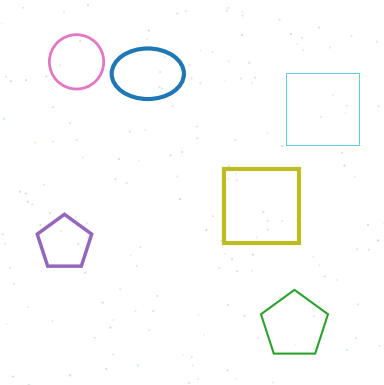[{"shape": "oval", "thickness": 3, "radius": 0.47, "center": [0.384, 0.808]}, {"shape": "pentagon", "thickness": 1.5, "radius": 0.46, "center": [0.765, 0.156]}, {"shape": "pentagon", "thickness": 2.5, "radius": 0.37, "center": [0.167, 0.369]}, {"shape": "circle", "thickness": 2, "radius": 0.35, "center": [0.199, 0.839]}, {"shape": "square", "thickness": 3, "radius": 0.48, "center": [0.679, 0.464]}, {"shape": "square", "thickness": 0.5, "radius": 0.47, "center": [0.838, 0.717]}]